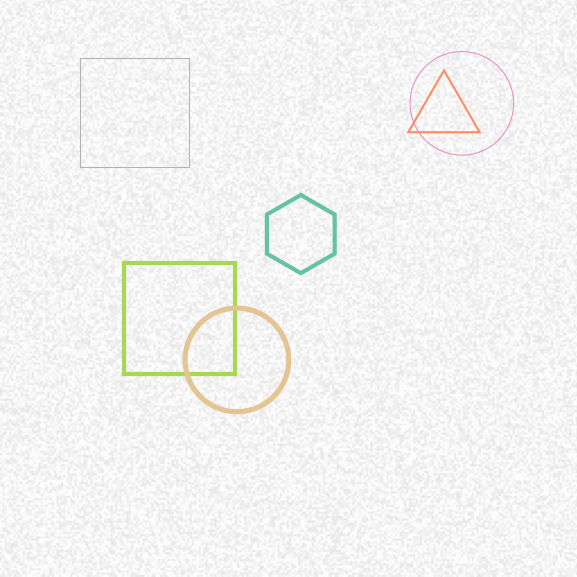[{"shape": "hexagon", "thickness": 2, "radius": 0.34, "center": [0.521, 0.594]}, {"shape": "triangle", "thickness": 1, "radius": 0.36, "center": [0.769, 0.806]}, {"shape": "circle", "thickness": 0.5, "radius": 0.45, "center": [0.8, 0.82]}, {"shape": "square", "thickness": 2, "radius": 0.48, "center": [0.31, 0.448]}, {"shape": "circle", "thickness": 2.5, "radius": 0.45, "center": [0.41, 0.376]}, {"shape": "square", "thickness": 0.5, "radius": 0.47, "center": [0.234, 0.805]}]